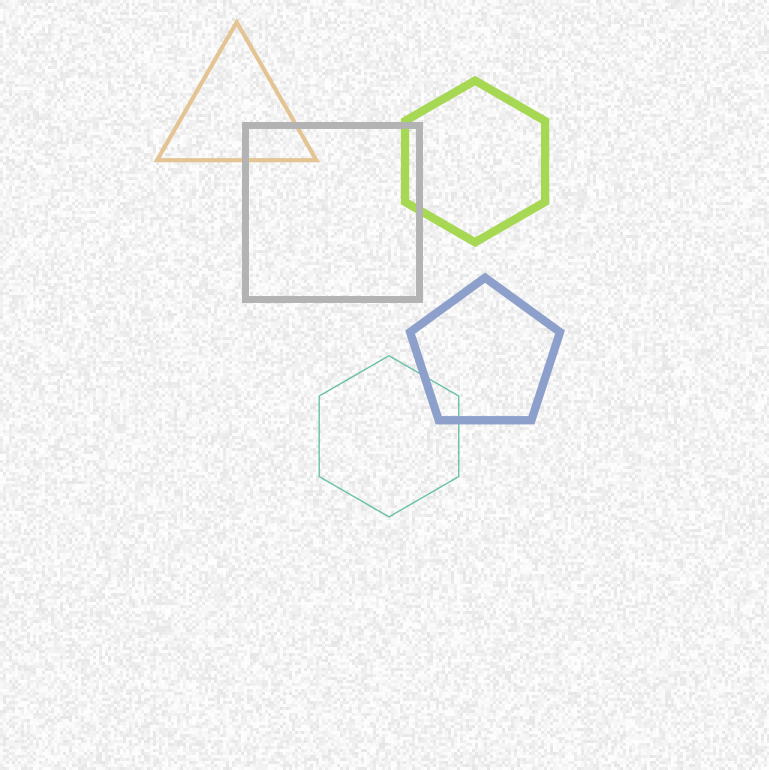[{"shape": "hexagon", "thickness": 0.5, "radius": 0.52, "center": [0.505, 0.433]}, {"shape": "pentagon", "thickness": 3, "radius": 0.51, "center": [0.63, 0.537]}, {"shape": "hexagon", "thickness": 3, "radius": 0.53, "center": [0.617, 0.79]}, {"shape": "triangle", "thickness": 1.5, "radius": 0.6, "center": [0.307, 0.852]}, {"shape": "square", "thickness": 2.5, "radius": 0.57, "center": [0.431, 0.725]}]